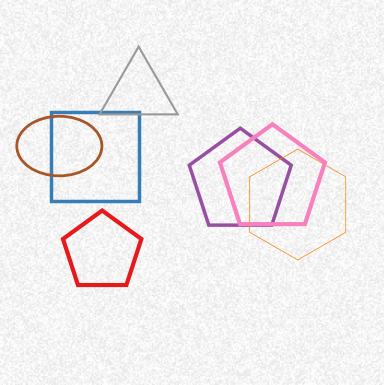[{"shape": "pentagon", "thickness": 3, "radius": 0.54, "center": [0.265, 0.346]}, {"shape": "square", "thickness": 2.5, "radius": 0.57, "center": [0.246, 0.594]}, {"shape": "pentagon", "thickness": 2.5, "radius": 0.7, "center": [0.624, 0.528]}, {"shape": "hexagon", "thickness": 0.5, "radius": 0.72, "center": [0.773, 0.469]}, {"shape": "oval", "thickness": 2, "radius": 0.55, "center": [0.154, 0.621]}, {"shape": "pentagon", "thickness": 3, "radius": 0.72, "center": [0.708, 0.534]}, {"shape": "triangle", "thickness": 1.5, "radius": 0.59, "center": [0.36, 0.762]}]